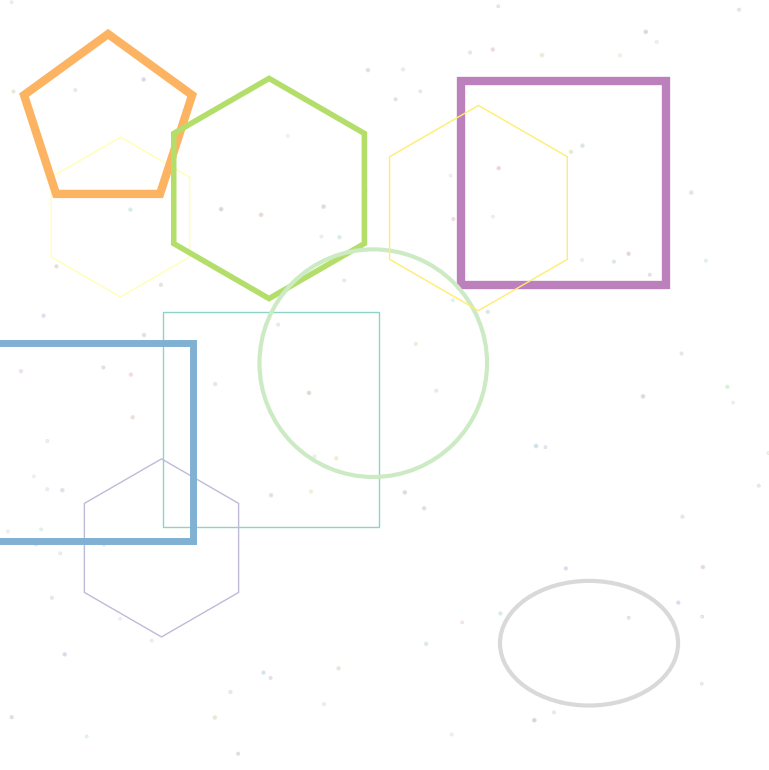[{"shape": "square", "thickness": 0.5, "radius": 0.7, "center": [0.352, 0.455]}, {"shape": "hexagon", "thickness": 0.5, "radius": 0.52, "center": [0.156, 0.718]}, {"shape": "hexagon", "thickness": 0.5, "radius": 0.58, "center": [0.21, 0.288]}, {"shape": "square", "thickness": 2.5, "radius": 0.64, "center": [0.122, 0.426]}, {"shape": "pentagon", "thickness": 3, "radius": 0.57, "center": [0.14, 0.841]}, {"shape": "hexagon", "thickness": 2, "radius": 0.71, "center": [0.349, 0.755]}, {"shape": "oval", "thickness": 1.5, "radius": 0.58, "center": [0.765, 0.165]}, {"shape": "square", "thickness": 3, "radius": 0.66, "center": [0.732, 0.762]}, {"shape": "circle", "thickness": 1.5, "radius": 0.74, "center": [0.485, 0.528]}, {"shape": "hexagon", "thickness": 0.5, "radius": 0.67, "center": [0.621, 0.73]}]